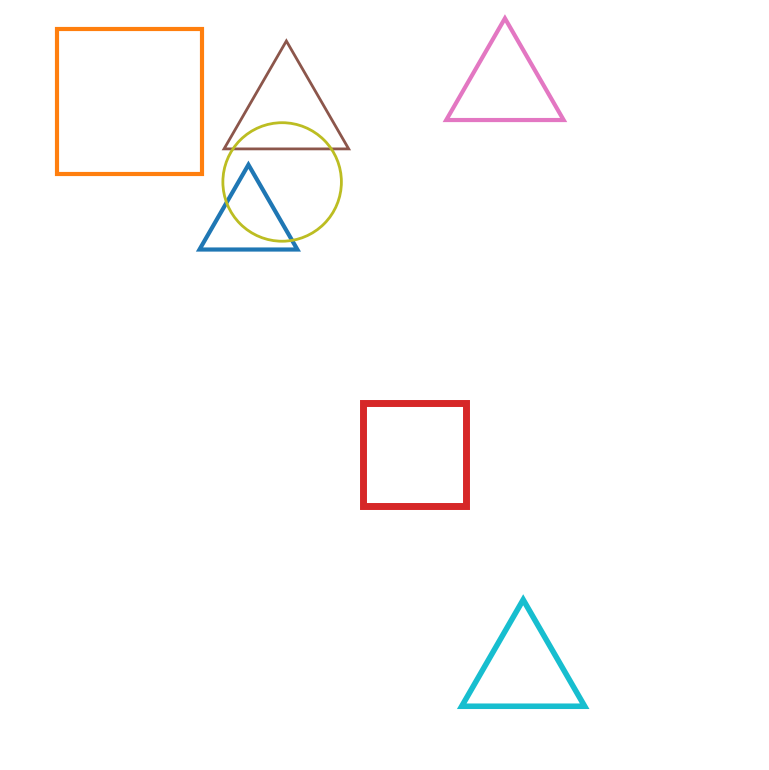[{"shape": "triangle", "thickness": 1.5, "radius": 0.37, "center": [0.323, 0.713]}, {"shape": "square", "thickness": 1.5, "radius": 0.47, "center": [0.168, 0.868]}, {"shape": "square", "thickness": 2.5, "radius": 0.33, "center": [0.538, 0.41]}, {"shape": "triangle", "thickness": 1, "radius": 0.47, "center": [0.372, 0.853]}, {"shape": "triangle", "thickness": 1.5, "radius": 0.44, "center": [0.656, 0.888]}, {"shape": "circle", "thickness": 1, "radius": 0.38, "center": [0.366, 0.764]}, {"shape": "triangle", "thickness": 2, "radius": 0.46, "center": [0.679, 0.129]}]